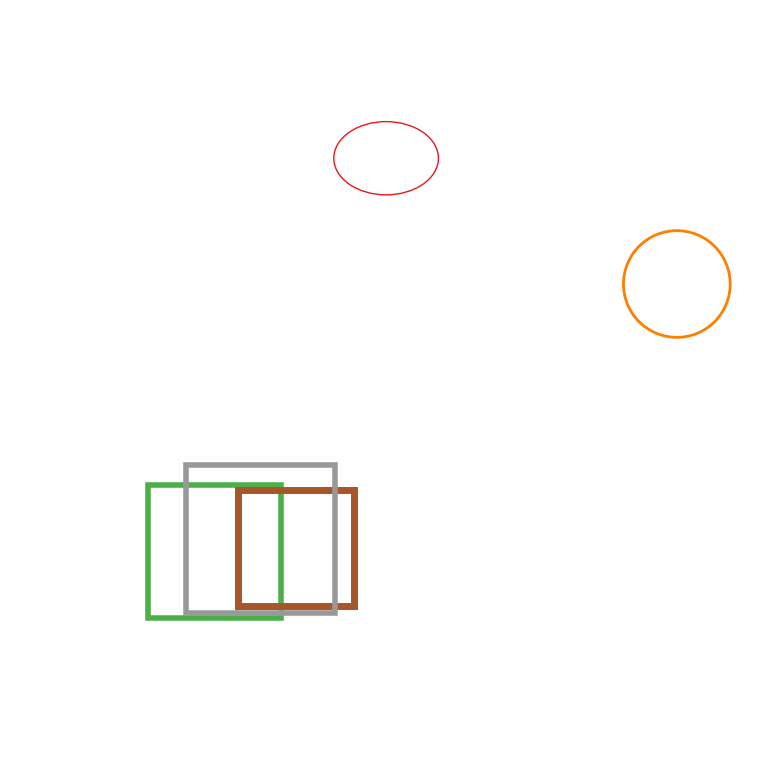[{"shape": "oval", "thickness": 0.5, "radius": 0.34, "center": [0.501, 0.795]}, {"shape": "square", "thickness": 2, "radius": 0.43, "center": [0.279, 0.283]}, {"shape": "circle", "thickness": 1, "radius": 0.35, "center": [0.879, 0.631]}, {"shape": "square", "thickness": 2.5, "radius": 0.38, "center": [0.384, 0.288]}, {"shape": "square", "thickness": 2, "radius": 0.48, "center": [0.338, 0.3]}]